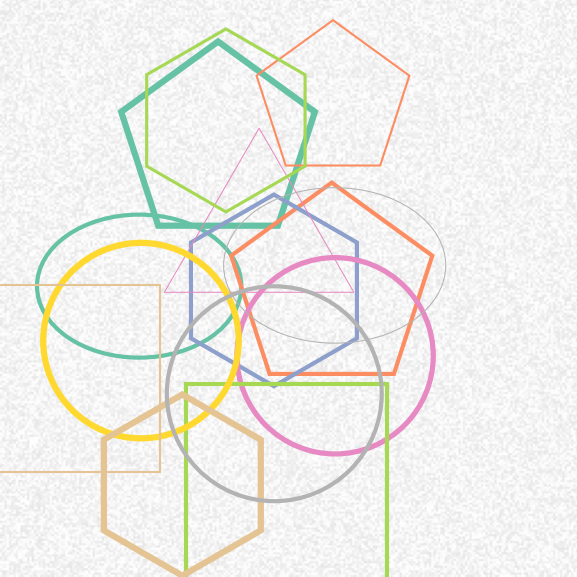[{"shape": "pentagon", "thickness": 3, "radius": 0.88, "center": [0.378, 0.751]}, {"shape": "oval", "thickness": 2, "radius": 0.88, "center": [0.241, 0.504]}, {"shape": "pentagon", "thickness": 2, "radius": 0.92, "center": [0.574, 0.5]}, {"shape": "pentagon", "thickness": 1, "radius": 0.7, "center": [0.577, 0.825]}, {"shape": "hexagon", "thickness": 2, "radius": 0.83, "center": [0.474, 0.496]}, {"shape": "circle", "thickness": 2.5, "radius": 0.85, "center": [0.58, 0.383]}, {"shape": "triangle", "thickness": 0.5, "radius": 0.95, "center": [0.449, 0.588]}, {"shape": "hexagon", "thickness": 1.5, "radius": 0.79, "center": [0.391, 0.791]}, {"shape": "square", "thickness": 2, "radius": 0.87, "center": [0.497, 0.159]}, {"shape": "circle", "thickness": 3, "radius": 0.85, "center": [0.244, 0.409]}, {"shape": "square", "thickness": 1, "radius": 0.81, "center": [0.115, 0.344]}, {"shape": "hexagon", "thickness": 3, "radius": 0.78, "center": [0.316, 0.159]}, {"shape": "circle", "thickness": 2, "radius": 0.93, "center": [0.475, 0.317]}, {"shape": "oval", "thickness": 0.5, "radius": 0.96, "center": [0.58, 0.54]}]